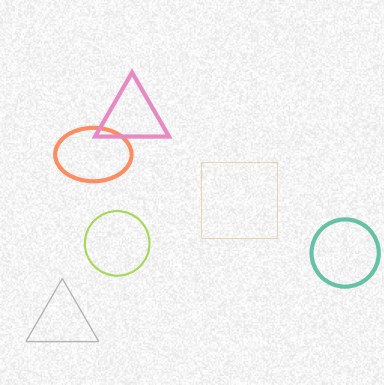[{"shape": "circle", "thickness": 3, "radius": 0.44, "center": [0.896, 0.343]}, {"shape": "oval", "thickness": 3, "radius": 0.5, "center": [0.243, 0.599]}, {"shape": "triangle", "thickness": 3, "radius": 0.55, "center": [0.343, 0.701]}, {"shape": "circle", "thickness": 1.5, "radius": 0.42, "center": [0.304, 0.368]}, {"shape": "square", "thickness": 0.5, "radius": 0.5, "center": [0.62, 0.48]}, {"shape": "triangle", "thickness": 1, "radius": 0.55, "center": [0.162, 0.167]}]